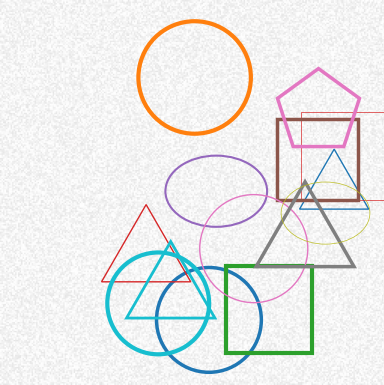[{"shape": "circle", "thickness": 2.5, "radius": 0.68, "center": [0.543, 0.169]}, {"shape": "triangle", "thickness": 1, "radius": 0.52, "center": [0.868, 0.509]}, {"shape": "circle", "thickness": 3, "radius": 0.73, "center": [0.506, 0.799]}, {"shape": "square", "thickness": 3, "radius": 0.56, "center": [0.698, 0.196]}, {"shape": "triangle", "thickness": 1, "radius": 0.67, "center": [0.38, 0.335]}, {"shape": "square", "thickness": 0.5, "radius": 0.58, "center": [0.898, 0.595]}, {"shape": "oval", "thickness": 1.5, "radius": 0.66, "center": [0.562, 0.503]}, {"shape": "square", "thickness": 2.5, "radius": 0.52, "center": [0.825, 0.586]}, {"shape": "circle", "thickness": 1, "radius": 0.7, "center": [0.659, 0.354]}, {"shape": "pentagon", "thickness": 2.5, "radius": 0.56, "center": [0.827, 0.71]}, {"shape": "triangle", "thickness": 2.5, "radius": 0.73, "center": [0.792, 0.381]}, {"shape": "oval", "thickness": 0.5, "radius": 0.58, "center": [0.845, 0.447]}, {"shape": "triangle", "thickness": 2, "radius": 0.66, "center": [0.443, 0.24]}, {"shape": "circle", "thickness": 3, "radius": 0.66, "center": [0.411, 0.212]}]